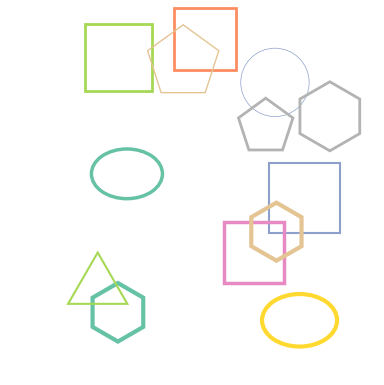[{"shape": "oval", "thickness": 2.5, "radius": 0.46, "center": [0.33, 0.549]}, {"shape": "hexagon", "thickness": 3, "radius": 0.38, "center": [0.306, 0.189]}, {"shape": "square", "thickness": 2, "radius": 0.4, "center": [0.533, 0.898]}, {"shape": "circle", "thickness": 0.5, "radius": 0.44, "center": [0.714, 0.786]}, {"shape": "square", "thickness": 1.5, "radius": 0.46, "center": [0.791, 0.486]}, {"shape": "square", "thickness": 2.5, "radius": 0.39, "center": [0.66, 0.344]}, {"shape": "triangle", "thickness": 1.5, "radius": 0.44, "center": [0.254, 0.255]}, {"shape": "square", "thickness": 2, "radius": 0.43, "center": [0.307, 0.851]}, {"shape": "oval", "thickness": 3, "radius": 0.49, "center": [0.778, 0.168]}, {"shape": "hexagon", "thickness": 3, "radius": 0.38, "center": [0.718, 0.398]}, {"shape": "pentagon", "thickness": 1, "radius": 0.49, "center": [0.476, 0.838]}, {"shape": "hexagon", "thickness": 2, "radius": 0.45, "center": [0.857, 0.698]}, {"shape": "pentagon", "thickness": 2, "radius": 0.37, "center": [0.69, 0.671]}]